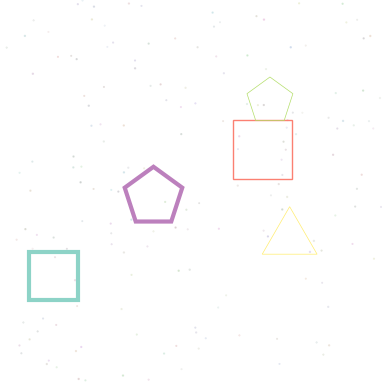[{"shape": "square", "thickness": 3, "radius": 0.31, "center": [0.139, 0.283]}, {"shape": "square", "thickness": 1, "radius": 0.38, "center": [0.681, 0.612]}, {"shape": "pentagon", "thickness": 0.5, "radius": 0.31, "center": [0.701, 0.737]}, {"shape": "pentagon", "thickness": 3, "radius": 0.39, "center": [0.399, 0.488]}, {"shape": "triangle", "thickness": 0.5, "radius": 0.41, "center": [0.752, 0.381]}]